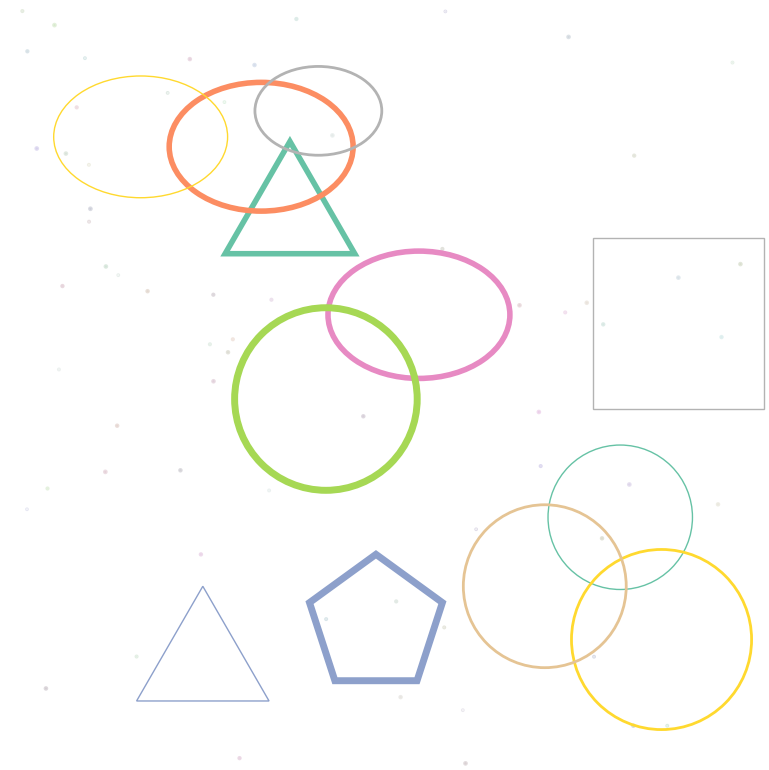[{"shape": "triangle", "thickness": 2, "radius": 0.49, "center": [0.377, 0.719]}, {"shape": "circle", "thickness": 0.5, "radius": 0.47, "center": [0.806, 0.328]}, {"shape": "oval", "thickness": 2, "radius": 0.6, "center": [0.339, 0.809]}, {"shape": "triangle", "thickness": 0.5, "radius": 0.5, "center": [0.263, 0.139]}, {"shape": "pentagon", "thickness": 2.5, "radius": 0.45, "center": [0.488, 0.189]}, {"shape": "oval", "thickness": 2, "radius": 0.59, "center": [0.544, 0.591]}, {"shape": "circle", "thickness": 2.5, "radius": 0.59, "center": [0.423, 0.482]}, {"shape": "circle", "thickness": 1, "radius": 0.58, "center": [0.859, 0.169]}, {"shape": "oval", "thickness": 0.5, "radius": 0.56, "center": [0.183, 0.822]}, {"shape": "circle", "thickness": 1, "radius": 0.53, "center": [0.708, 0.239]}, {"shape": "oval", "thickness": 1, "radius": 0.41, "center": [0.413, 0.856]}, {"shape": "square", "thickness": 0.5, "radius": 0.56, "center": [0.882, 0.58]}]